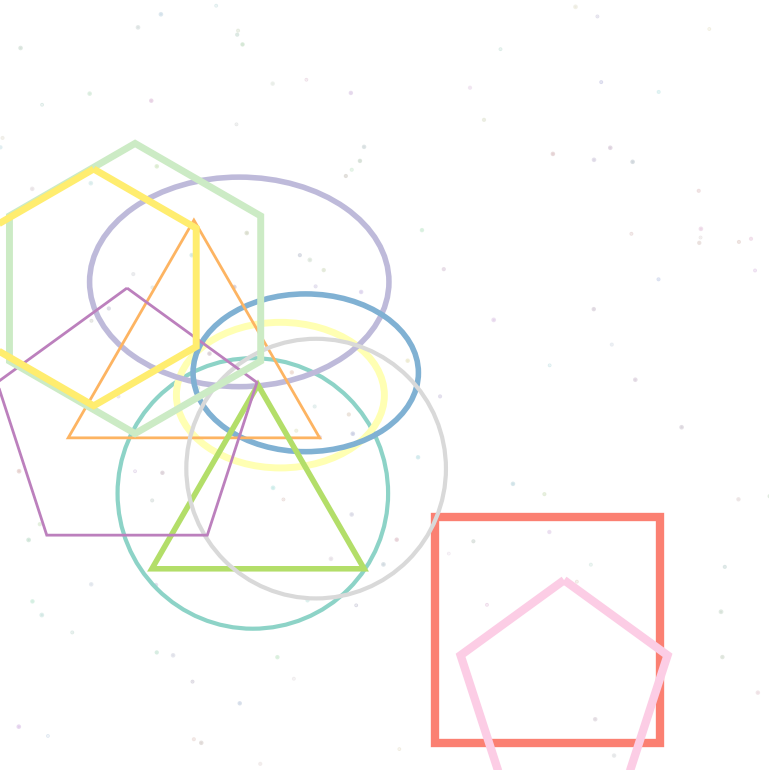[{"shape": "circle", "thickness": 1.5, "radius": 0.88, "center": [0.328, 0.359]}, {"shape": "oval", "thickness": 2.5, "radius": 0.68, "center": [0.364, 0.487]}, {"shape": "oval", "thickness": 2, "radius": 0.97, "center": [0.311, 0.634]}, {"shape": "square", "thickness": 3, "radius": 0.73, "center": [0.711, 0.182]}, {"shape": "oval", "thickness": 2, "radius": 0.73, "center": [0.397, 0.516]}, {"shape": "triangle", "thickness": 1, "radius": 0.94, "center": [0.252, 0.526]}, {"shape": "triangle", "thickness": 2, "radius": 0.8, "center": [0.335, 0.341]}, {"shape": "pentagon", "thickness": 3, "radius": 0.71, "center": [0.733, 0.105]}, {"shape": "circle", "thickness": 1.5, "radius": 0.84, "center": [0.411, 0.391]}, {"shape": "pentagon", "thickness": 1, "radius": 0.89, "center": [0.165, 0.449]}, {"shape": "hexagon", "thickness": 2.5, "radius": 0.94, "center": [0.175, 0.625]}, {"shape": "hexagon", "thickness": 2.5, "radius": 0.77, "center": [0.122, 0.627]}]